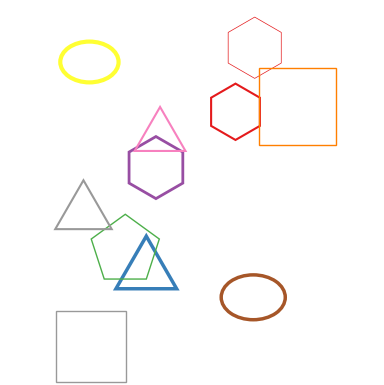[{"shape": "hexagon", "thickness": 1.5, "radius": 0.37, "center": [0.612, 0.71]}, {"shape": "hexagon", "thickness": 0.5, "radius": 0.4, "center": [0.662, 0.876]}, {"shape": "triangle", "thickness": 2.5, "radius": 0.46, "center": [0.38, 0.296]}, {"shape": "pentagon", "thickness": 1, "radius": 0.46, "center": [0.325, 0.35]}, {"shape": "hexagon", "thickness": 2, "radius": 0.4, "center": [0.405, 0.565]}, {"shape": "square", "thickness": 1, "radius": 0.5, "center": [0.772, 0.723]}, {"shape": "oval", "thickness": 3, "radius": 0.38, "center": [0.232, 0.839]}, {"shape": "oval", "thickness": 2.5, "radius": 0.42, "center": [0.658, 0.228]}, {"shape": "triangle", "thickness": 1.5, "radius": 0.38, "center": [0.416, 0.646]}, {"shape": "triangle", "thickness": 1.5, "radius": 0.42, "center": [0.217, 0.447]}, {"shape": "square", "thickness": 1, "radius": 0.46, "center": [0.236, 0.101]}]